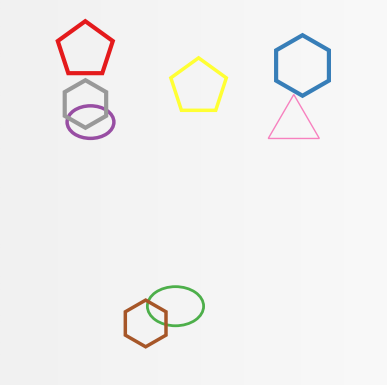[{"shape": "pentagon", "thickness": 3, "radius": 0.37, "center": [0.22, 0.87]}, {"shape": "hexagon", "thickness": 3, "radius": 0.39, "center": [0.781, 0.83]}, {"shape": "oval", "thickness": 2, "radius": 0.36, "center": [0.453, 0.205]}, {"shape": "oval", "thickness": 2.5, "radius": 0.3, "center": [0.234, 0.683]}, {"shape": "pentagon", "thickness": 2.5, "radius": 0.38, "center": [0.512, 0.774]}, {"shape": "hexagon", "thickness": 2.5, "radius": 0.3, "center": [0.376, 0.16]}, {"shape": "triangle", "thickness": 1, "radius": 0.38, "center": [0.758, 0.678]}, {"shape": "hexagon", "thickness": 3, "radius": 0.31, "center": [0.22, 0.73]}]